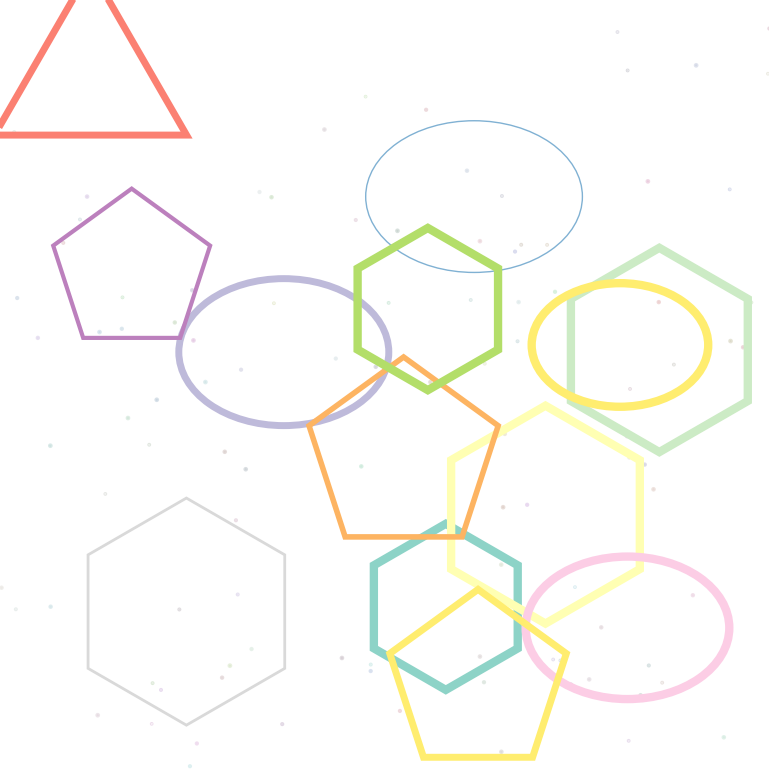[{"shape": "hexagon", "thickness": 3, "radius": 0.54, "center": [0.579, 0.212]}, {"shape": "hexagon", "thickness": 3, "radius": 0.71, "center": [0.708, 0.332]}, {"shape": "oval", "thickness": 2.5, "radius": 0.68, "center": [0.369, 0.543]}, {"shape": "triangle", "thickness": 2.5, "radius": 0.72, "center": [0.118, 0.897]}, {"shape": "oval", "thickness": 0.5, "radius": 0.7, "center": [0.616, 0.745]}, {"shape": "pentagon", "thickness": 2, "radius": 0.65, "center": [0.524, 0.407]}, {"shape": "hexagon", "thickness": 3, "radius": 0.53, "center": [0.556, 0.599]}, {"shape": "oval", "thickness": 3, "radius": 0.66, "center": [0.815, 0.185]}, {"shape": "hexagon", "thickness": 1, "radius": 0.74, "center": [0.242, 0.206]}, {"shape": "pentagon", "thickness": 1.5, "radius": 0.54, "center": [0.171, 0.648]}, {"shape": "hexagon", "thickness": 3, "radius": 0.66, "center": [0.856, 0.546]}, {"shape": "oval", "thickness": 3, "radius": 0.57, "center": [0.805, 0.552]}, {"shape": "pentagon", "thickness": 2.5, "radius": 0.6, "center": [0.621, 0.114]}]